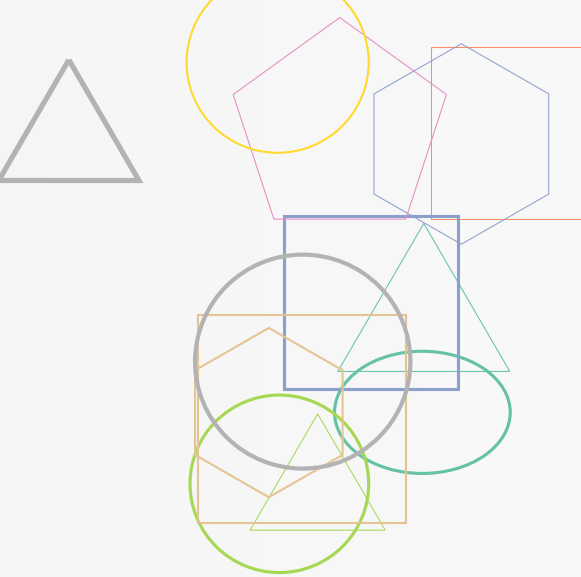[{"shape": "oval", "thickness": 1.5, "radius": 0.76, "center": [0.727, 0.285]}, {"shape": "triangle", "thickness": 0.5, "radius": 0.85, "center": [0.729, 0.441]}, {"shape": "square", "thickness": 0.5, "radius": 0.74, "center": [0.89, 0.769]}, {"shape": "square", "thickness": 1.5, "radius": 0.75, "center": [0.638, 0.476]}, {"shape": "hexagon", "thickness": 0.5, "radius": 0.87, "center": [0.794, 0.75]}, {"shape": "pentagon", "thickness": 0.5, "radius": 0.96, "center": [0.585, 0.776]}, {"shape": "circle", "thickness": 1.5, "radius": 0.77, "center": [0.481, 0.161]}, {"shape": "triangle", "thickness": 0.5, "radius": 0.67, "center": [0.546, 0.148]}, {"shape": "circle", "thickness": 1, "radius": 0.78, "center": [0.478, 0.891]}, {"shape": "hexagon", "thickness": 1, "radius": 0.73, "center": [0.462, 0.285]}, {"shape": "square", "thickness": 1, "radius": 0.9, "center": [0.52, 0.274]}, {"shape": "triangle", "thickness": 2.5, "radius": 0.7, "center": [0.118, 0.756]}, {"shape": "circle", "thickness": 2, "radius": 0.93, "center": [0.521, 0.373]}]